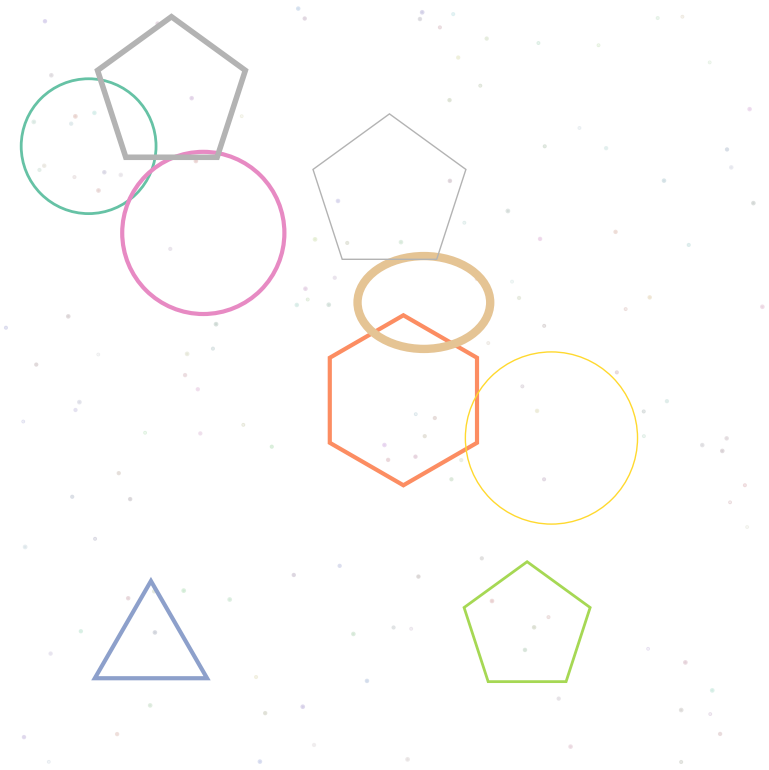[{"shape": "circle", "thickness": 1, "radius": 0.44, "center": [0.115, 0.81]}, {"shape": "hexagon", "thickness": 1.5, "radius": 0.55, "center": [0.524, 0.48]}, {"shape": "triangle", "thickness": 1.5, "radius": 0.42, "center": [0.196, 0.161]}, {"shape": "circle", "thickness": 1.5, "radius": 0.53, "center": [0.264, 0.697]}, {"shape": "pentagon", "thickness": 1, "radius": 0.43, "center": [0.685, 0.184]}, {"shape": "circle", "thickness": 0.5, "radius": 0.56, "center": [0.716, 0.431]}, {"shape": "oval", "thickness": 3, "radius": 0.43, "center": [0.55, 0.607]}, {"shape": "pentagon", "thickness": 2, "radius": 0.5, "center": [0.223, 0.877]}, {"shape": "pentagon", "thickness": 0.5, "radius": 0.52, "center": [0.506, 0.748]}]